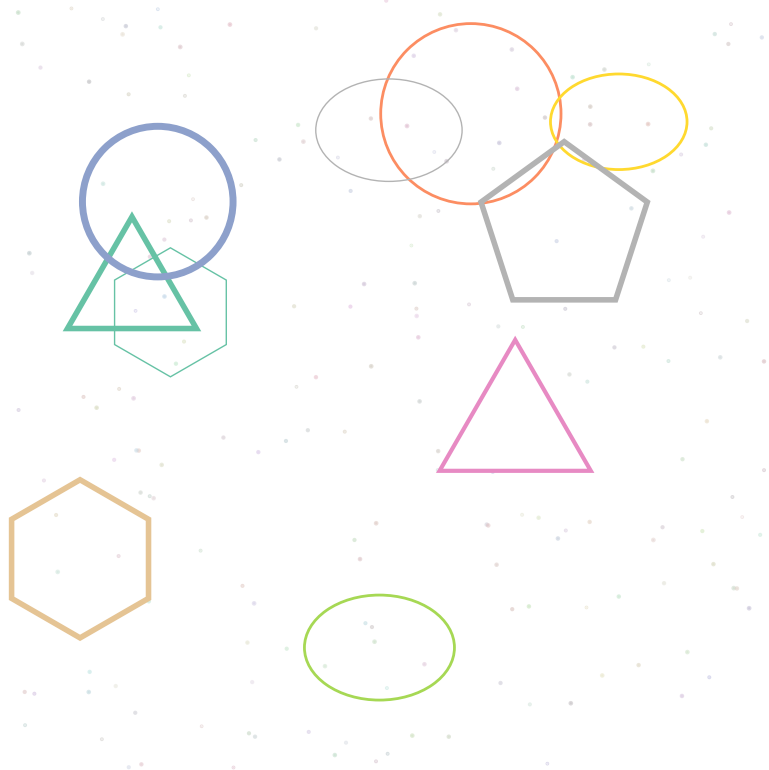[{"shape": "hexagon", "thickness": 0.5, "radius": 0.42, "center": [0.221, 0.594]}, {"shape": "triangle", "thickness": 2, "radius": 0.48, "center": [0.171, 0.622]}, {"shape": "circle", "thickness": 1, "radius": 0.59, "center": [0.612, 0.852]}, {"shape": "circle", "thickness": 2.5, "radius": 0.49, "center": [0.205, 0.738]}, {"shape": "triangle", "thickness": 1.5, "radius": 0.57, "center": [0.669, 0.445]}, {"shape": "oval", "thickness": 1, "radius": 0.49, "center": [0.493, 0.159]}, {"shape": "oval", "thickness": 1, "radius": 0.44, "center": [0.804, 0.842]}, {"shape": "hexagon", "thickness": 2, "radius": 0.51, "center": [0.104, 0.274]}, {"shape": "pentagon", "thickness": 2, "radius": 0.57, "center": [0.733, 0.702]}, {"shape": "oval", "thickness": 0.5, "radius": 0.48, "center": [0.505, 0.831]}]